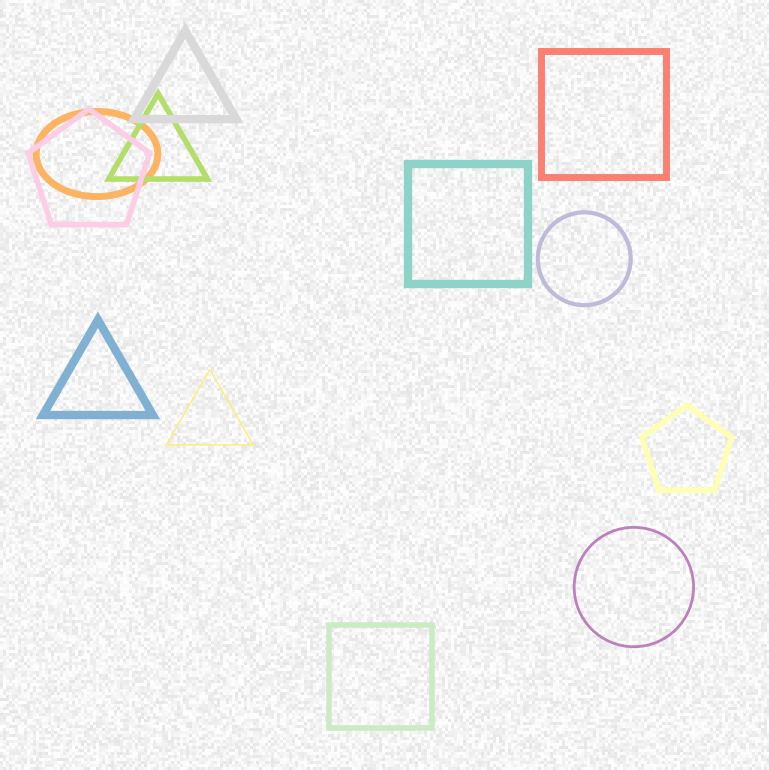[{"shape": "square", "thickness": 3, "radius": 0.39, "center": [0.608, 0.709]}, {"shape": "pentagon", "thickness": 2, "radius": 0.31, "center": [0.892, 0.413]}, {"shape": "circle", "thickness": 1.5, "radius": 0.3, "center": [0.759, 0.664]}, {"shape": "square", "thickness": 2.5, "radius": 0.41, "center": [0.783, 0.852]}, {"shape": "triangle", "thickness": 3, "radius": 0.41, "center": [0.127, 0.502]}, {"shape": "oval", "thickness": 2.5, "radius": 0.39, "center": [0.126, 0.8]}, {"shape": "triangle", "thickness": 2, "radius": 0.37, "center": [0.205, 0.805]}, {"shape": "pentagon", "thickness": 2, "radius": 0.42, "center": [0.115, 0.775]}, {"shape": "triangle", "thickness": 3, "radius": 0.38, "center": [0.241, 0.884]}, {"shape": "circle", "thickness": 1, "radius": 0.39, "center": [0.823, 0.238]}, {"shape": "square", "thickness": 2, "radius": 0.33, "center": [0.494, 0.121]}, {"shape": "triangle", "thickness": 0.5, "radius": 0.33, "center": [0.273, 0.455]}]